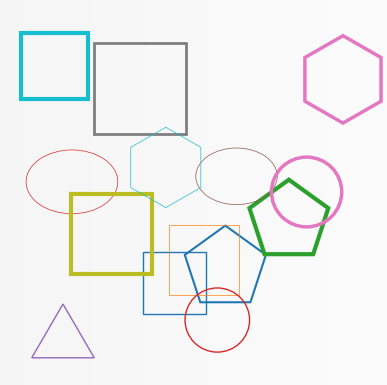[{"shape": "square", "thickness": 1, "radius": 0.4, "center": [0.45, 0.266]}, {"shape": "pentagon", "thickness": 1.5, "radius": 0.55, "center": [0.582, 0.304]}, {"shape": "square", "thickness": 0.5, "radius": 0.46, "center": [0.527, 0.325]}, {"shape": "pentagon", "thickness": 3, "radius": 0.53, "center": [0.745, 0.426]}, {"shape": "circle", "thickness": 1, "radius": 0.42, "center": [0.561, 0.169]}, {"shape": "oval", "thickness": 0.5, "radius": 0.59, "center": [0.186, 0.528]}, {"shape": "triangle", "thickness": 1, "radius": 0.47, "center": [0.163, 0.117]}, {"shape": "oval", "thickness": 0.5, "radius": 0.53, "center": [0.61, 0.542]}, {"shape": "circle", "thickness": 2.5, "radius": 0.45, "center": [0.791, 0.501]}, {"shape": "hexagon", "thickness": 2.5, "radius": 0.57, "center": [0.885, 0.794]}, {"shape": "square", "thickness": 2, "radius": 0.59, "center": [0.361, 0.771]}, {"shape": "square", "thickness": 3, "radius": 0.52, "center": [0.287, 0.392]}, {"shape": "hexagon", "thickness": 0.5, "radius": 0.52, "center": [0.428, 0.565]}, {"shape": "square", "thickness": 3, "radius": 0.43, "center": [0.141, 0.828]}]